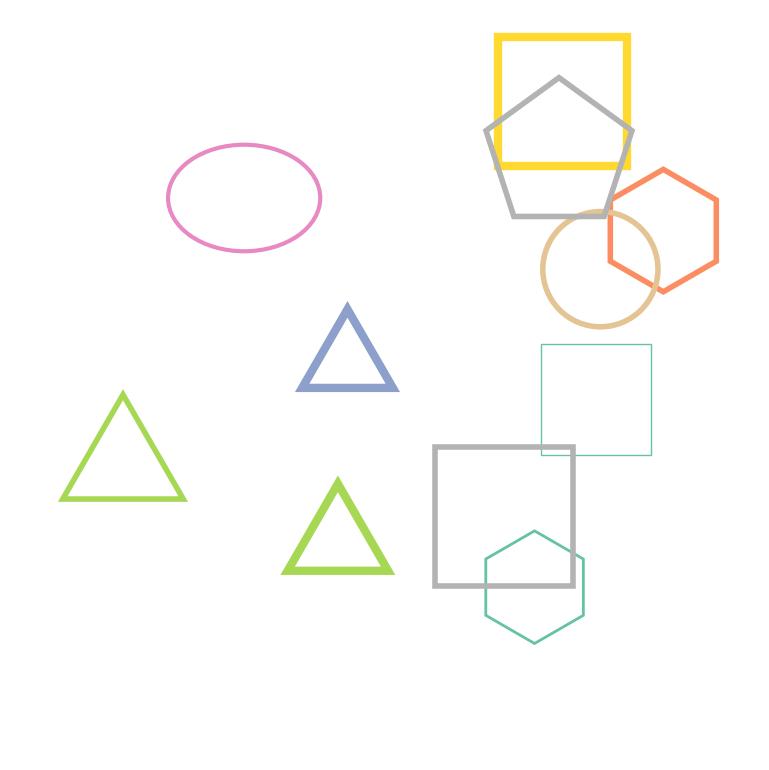[{"shape": "square", "thickness": 0.5, "radius": 0.36, "center": [0.774, 0.481]}, {"shape": "hexagon", "thickness": 1, "radius": 0.37, "center": [0.694, 0.237]}, {"shape": "hexagon", "thickness": 2, "radius": 0.4, "center": [0.861, 0.701]}, {"shape": "triangle", "thickness": 3, "radius": 0.34, "center": [0.451, 0.53]}, {"shape": "oval", "thickness": 1.5, "radius": 0.49, "center": [0.317, 0.743]}, {"shape": "triangle", "thickness": 2, "radius": 0.45, "center": [0.16, 0.397]}, {"shape": "triangle", "thickness": 3, "radius": 0.38, "center": [0.439, 0.296]}, {"shape": "square", "thickness": 3, "radius": 0.42, "center": [0.73, 0.868]}, {"shape": "circle", "thickness": 2, "radius": 0.37, "center": [0.78, 0.65]}, {"shape": "square", "thickness": 2, "radius": 0.45, "center": [0.655, 0.329]}, {"shape": "pentagon", "thickness": 2, "radius": 0.5, "center": [0.726, 0.799]}]